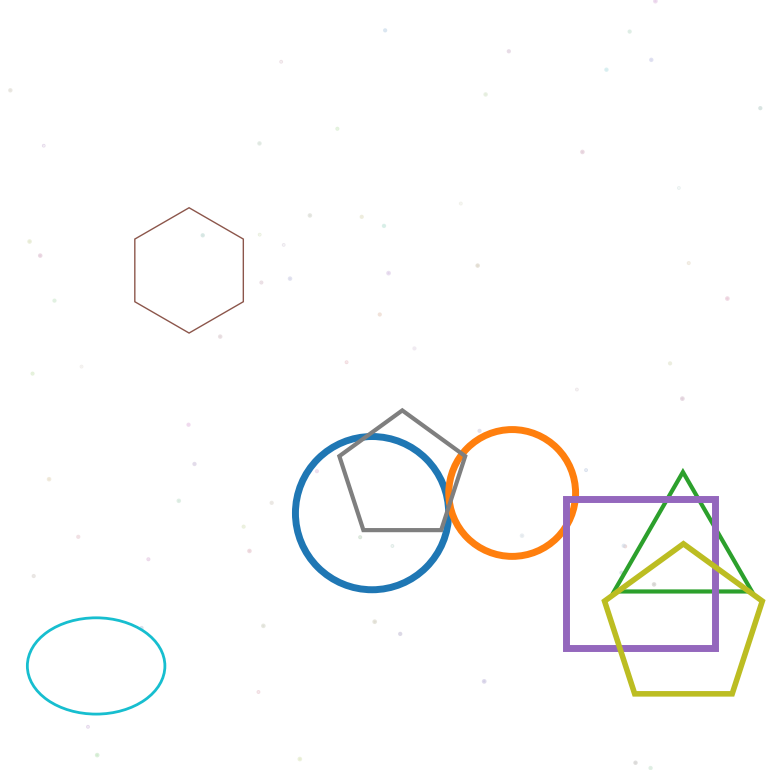[{"shape": "circle", "thickness": 2.5, "radius": 0.5, "center": [0.483, 0.334]}, {"shape": "circle", "thickness": 2.5, "radius": 0.41, "center": [0.665, 0.36]}, {"shape": "triangle", "thickness": 1.5, "radius": 0.52, "center": [0.887, 0.284]}, {"shape": "square", "thickness": 2.5, "radius": 0.48, "center": [0.832, 0.255]}, {"shape": "hexagon", "thickness": 0.5, "radius": 0.41, "center": [0.246, 0.649]}, {"shape": "pentagon", "thickness": 1.5, "radius": 0.43, "center": [0.522, 0.381]}, {"shape": "pentagon", "thickness": 2, "radius": 0.54, "center": [0.888, 0.186]}, {"shape": "oval", "thickness": 1, "radius": 0.45, "center": [0.125, 0.135]}]